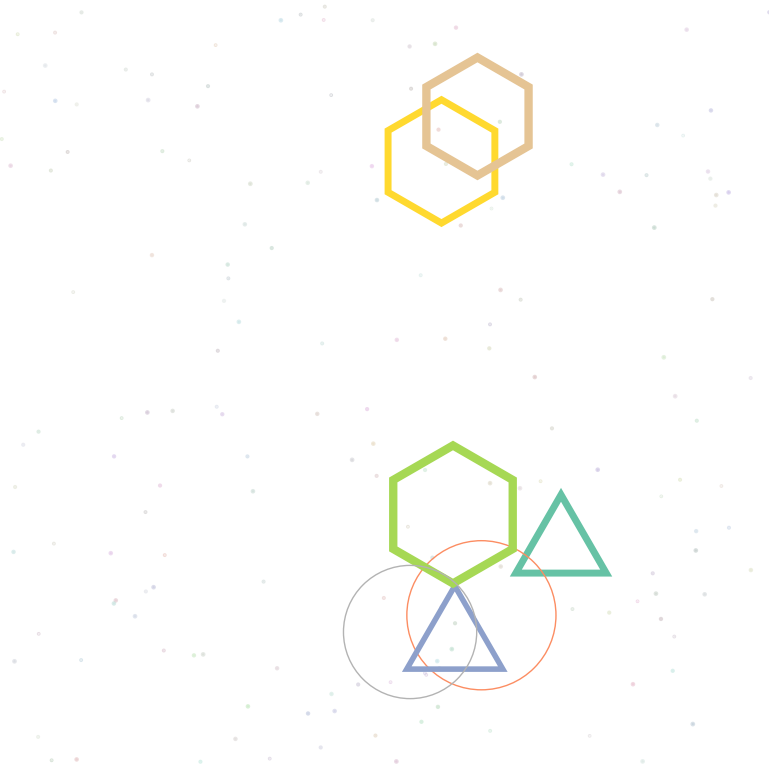[{"shape": "triangle", "thickness": 2.5, "radius": 0.34, "center": [0.729, 0.29]}, {"shape": "circle", "thickness": 0.5, "radius": 0.48, "center": [0.625, 0.201]}, {"shape": "triangle", "thickness": 2, "radius": 0.36, "center": [0.591, 0.167]}, {"shape": "hexagon", "thickness": 3, "radius": 0.45, "center": [0.588, 0.332]}, {"shape": "hexagon", "thickness": 2.5, "radius": 0.4, "center": [0.573, 0.79]}, {"shape": "hexagon", "thickness": 3, "radius": 0.38, "center": [0.62, 0.849]}, {"shape": "circle", "thickness": 0.5, "radius": 0.43, "center": [0.533, 0.179]}]